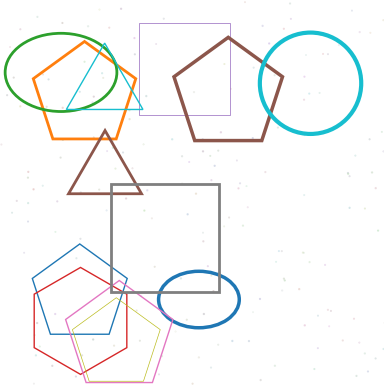[{"shape": "oval", "thickness": 2.5, "radius": 0.52, "center": [0.517, 0.222]}, {"shape": "pentagon", "thickness": 1, "radius": 0.65, "center": [0.207, 0.237]}, {"shape": "pentagon", "thickness": 2, "radius": 0.7, "center": [0.22, 0.752]}, {"shape": "oval", "thickness": 2, "radius": 0.73, "center": [0.158, 0.812]}, {"shape": "hexagon", "thickness": 1, "radius": 0.69, "center": [0.209, 0.166]}, {"shape": "square", "thickness": 0.5, "radius": 0.59, "center": [0.478, 0.821]}, {"shape": "triangle", "thickness": 2, "radius": 0.55, "center": [0.273, 0.551]}, {"shape": "pentagon", "thickness": 2.5, "radius": 0.74, "center": [0.593, 0.755]}, {"shape": "pentagon", "thickness": 1, "radius": 0.73, "center": [0.31, 0.125]}, {"shape": "square", "thickness": 2, "radius": 0.7, "center": [0.429, 0.381]}, {"shape": "pentagon", "thickness": 0.5, "radius": 0.6, "center": [0.302, 0.107]}, {"shape": "circle", "thickness": 3, "radius": 0.66, "center": [0.807, 0.784]}, {"shape": "triangle", "thickness": 1, "radius": 0.57, "center": [0.272, 0.773]}]